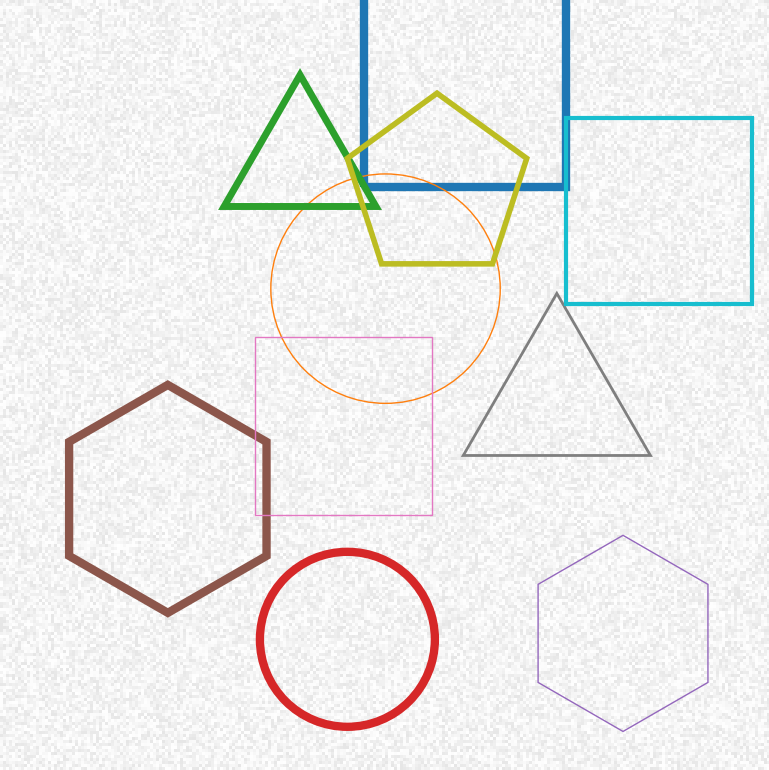[{"shape": "square", "thickness": 3, "radius": 0.66, "center": [0.604, 0.888]}, {"shape": "circle", "thickness": 0.5, "radius": 0.74, "center": [0.501, 0.625]}, {"shape": "triangle", "thickness": 2.5, "radius": 0.57, "center": [0.39, 0.789]}, {"shape": "circle", "thickness": 3, "radius": 0.57, "center": [0.451, 0.17]}, {"shape": "hexagon", "thickness": 0.5, "radius": 0.64, "center": [0.809, 0.177]}, {"shape": "hexagon", "thickness": 3, "radius": 0.74, "center": [0.218, 0.352]}, {"shape": "square", "thickness": 0.5, "radius": 0.58, "center": [0.446, 0.447]}, {"shape": "triangle", "thickness": 1, "radius": 0.7, "center": [0.723, 0.479]}, {"shape": "pentagon", "thickness": 2, "radius": 0.61, "center": [0.568, 0.756]}, {"shape": "square", "thickness": 1.5, "radius": 0.61, "center": [0.856, 0.726]}]